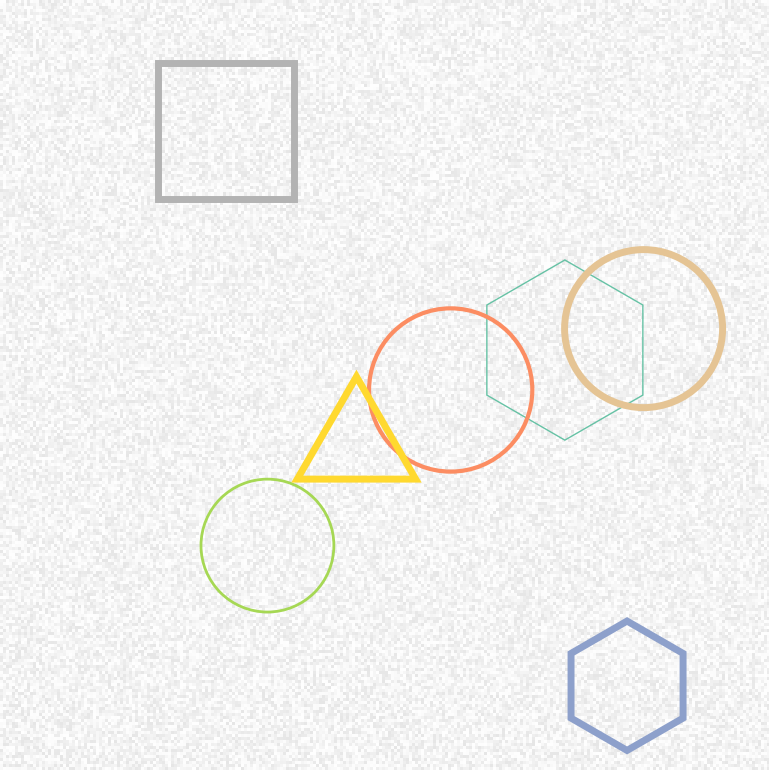[{"shape": "hexagon", "thickness": 0.5, "radius": 0.58, "center": [0.734, 0.545]}, {"shape": "circle", "thickness": 1.5, "radius": 0.53, "center": [0.585, 0.494]}, {"shape": "hexagon", "thickness": 2.5, "radius": 0.42, "center": [0.814, 0.109]}, {"shape": "circle", "thickness": 1, "radius": 0.43, "center": [0.347, 0.291]}, {"shape": "triangle", "thickness": 2.5, "radius": 0.44, "center": [0.463, 0.422]}, {"shape": "circle", "thickness": 2.5, "radius": 0.51, "center": [0.836, 0.573]}, {"shape": "square", "thickness": 2.5, "radius": 0.44, "center": [0.293, 0.83]}]